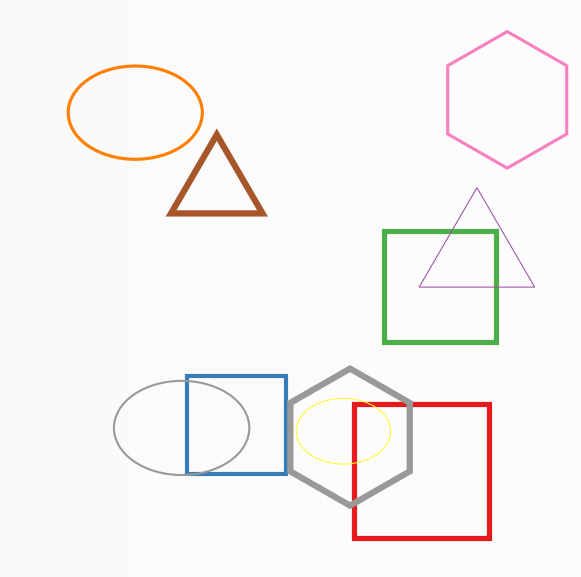[{"shape": "square", "thickness": 2.5, "radius": 0.58, "center": [0.725, 0.183]}, {"shape": "square", "thickness": 2, "radius": 0.43, "center": [0.407, 0.263]}, {"shape": "square", "thickness": 2.5, "radius": 0.48, "center": [0.756, 0.503]}, {"shape": "triangle", "thickness": 0.5, "radius": 0.57, "center": [0.821, 0.559]}, {"shape": "oval", "thickness": 1.5, "radius": 0.58, "center": [0.233, 0.804]}, {"shape": "oval", "thickness": 0.5, "radius": 0.41, "center": [0.591, 0.252]}, {"shape": "triangle", "thickness": 3, "radius": 0.45, "center": [0.373, 0.675]}, {"shape": "hexagon", "thickness": 1.5, "radius": 0.59, "center": [0.873, 0.826]}, {"shape": "oval", "thickness": 1, "radius": 0.58, "center": [0.312, 0.258]}, {"shape": "hexagon", "thickness": 3, "radius": 0.59, "center": [0.602, 0.242]}]